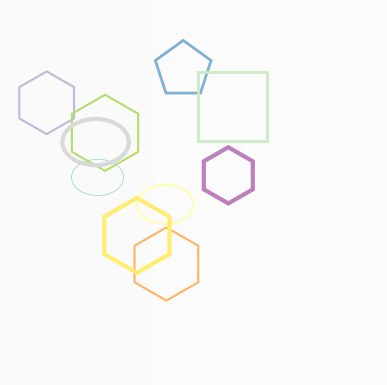[{"shape": "oval", "thickness": 0.5, "radius": 0.34, "center": [0.252, 0.539]}, {"shape": "oval", "thickness": 1.5, "radius": 0.36, "center": [0.427, 0.469]}, {"shape": "hexagon", "thickness": 1.5, "radius": 0.41, "center": [0.12, 0.733]}, {"shape": "pentagon", "thickness": 2, "radius": 0.38, "center": [0.473, 0.819]}, {"shape": "hexagon", "thickness": 1.5, "radius": 0.47, "center": [0.429, 0.314]}, {"shape": "hexagon", "thickness": 1.5, "radius": 0.49, "center": [0.271, 0.655]}, {"shape": "oval", "thickness": 3, "radius": 0.43, "center": [0.247, 0.631]}, {"shape": "hexagon", "thickness": 3, "radius": 0.36, "center": [0.589, 0.545]}, {"shape": "square", "thickness": 2, "radius": 0.45, "center": [0.6, 0.723]}, {"shape": "hexagon", "thickness": 3, "radius": 0.49, "center": [0.353, 0.389]}]